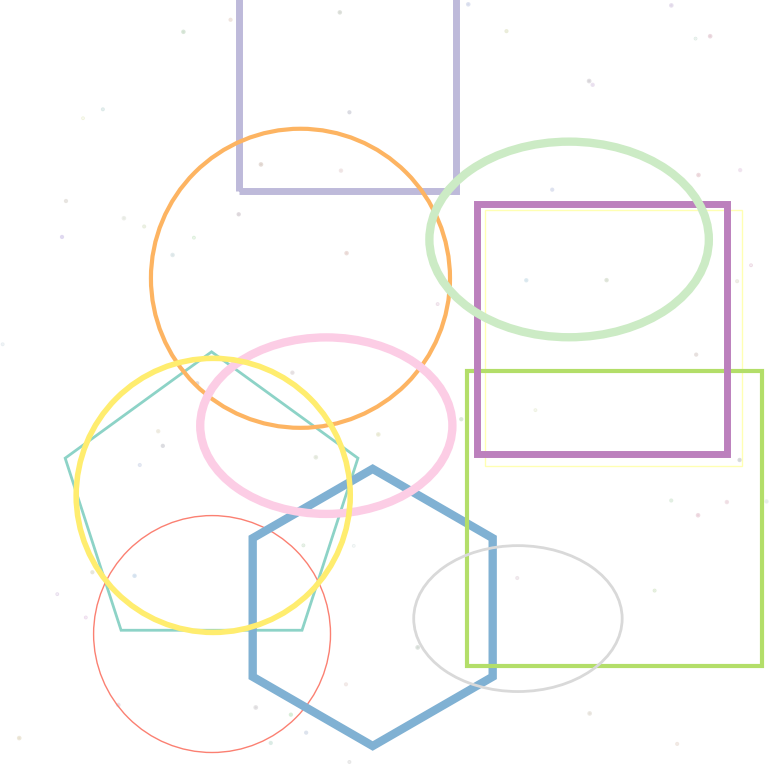[{"shape": "pentagon", "thickness": 1, "radius": 1.0, "center": [0.275, 0.343]}, {"shape": "square", "thickness": 0.5, "radius": 0.83, "center": [0.797, 0.561]}, {"shape": "square", "thickness": 2.5, "radius": 0.7, "center": [0.451, 0.893]}, {"shape": "circle", "thickness": 0.5, "radius": 0.77, "center": [0.275, 0.177]}, {"shape": "hexagon", "thickness": 3, "radius": 0.9, "center": [0.484, 0.211]}, {"shape": "circle", "thickness": 1.5, "radius": 0.97, "center": [0.39, 0.639]}, {"shape": "square", "thickness": 1.5, "radius": 0.96, "center": [0.798, 0.327]}, {"shape": "oval", "thickness": 3, "radius": 0.82, "center": [0.424, 0.447]}, {"shape": "oval", "thickness": 1, "radius": 0.68, "center": [0.673, 0.197]}, {"shape": "square", "thickness": 2.5, "radius": 0.81, "center": [0.782, 0.572]}, {"shape": "oval", "thickness": 3, "radius": 0.91, "center": [0.739, 0.689]}, {"shape": "circle", "thickness": 2, "radius": 0.89, "center": [0.277, 0.357]}]